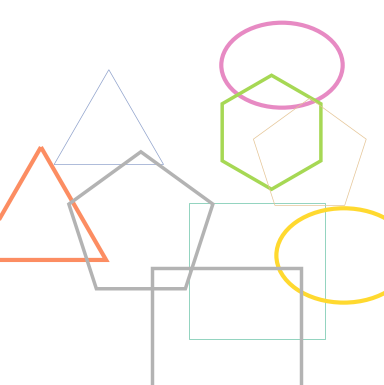[{"shape": "square", "thickness": 0.5, "radius": 0.88, "center": [0.668, 0.296]}, {"shape": "triangle", "thickness": 3, "radius": 0.98, "center": [0.106, 0.423]}, {"shape": "triangle", "thickness": 0.5, "radius": 0.82, "center": [0.283, 0.655]}, {"shape": "oval", "thickness": 3, "radius": 0.79, "center": [0.732, 0.831]}, {"shape": "hexagon", "thickness": 2.5, "radius": 0.74, "center": [0.705, 0.656]}, {"shape": "oval", "thickness": 3, "radius": 0.88, "center": [0.893, 0.337]}, {"shape": "pentagon", "thickness": 0.5, "radius": 0.77, "center": [0.805, 0.591]}, {"shape": "pentagon", "thickness": 2.5, "radius": 0.98, "center": [0.366, 0.409]}, {"shape": "square", "thickness": 2.5, "radius": 0.97, "center": [0.589, 0.11]}]